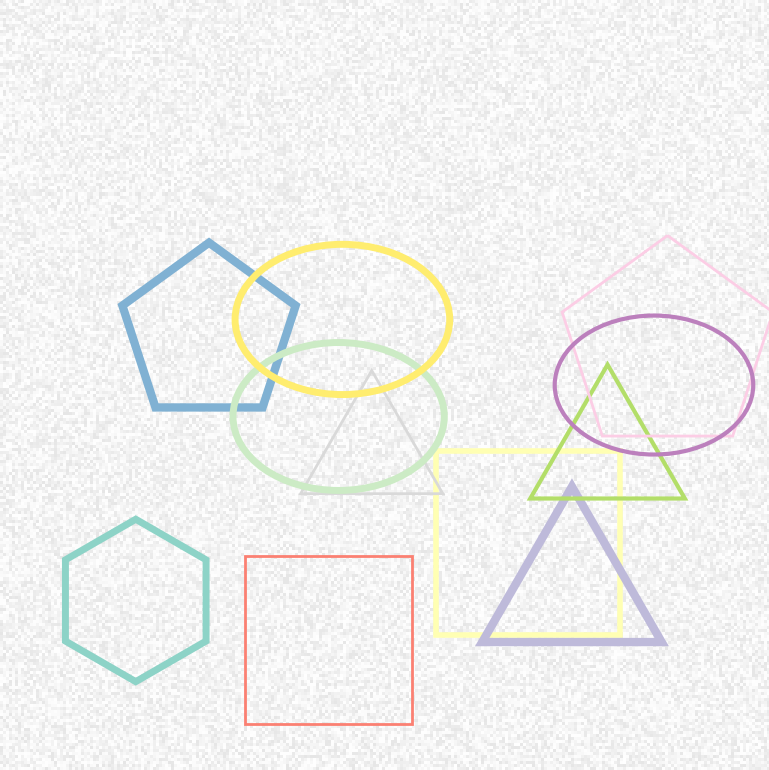[{"shape": "hexagon", "thickness": 2.5, "radius": 0.53, "center": [0.176, 0.22]}, {"shape": "square", "thickness": 2, "radius": 0.6, "center": [0.686, 0.295]}, {"shape": "triangle", "thickness": 3, "radius": 0.67, "center": [0.743, 0.233]}, {"shape": "square", "thickness": 1, "radius": 0.54, "center": [0.427, 0.169]}, {"shape": "pentagon", "thickness": 3, "radius": 0.59, "center": [0.271, 0.567]}, {"shape": "triangle", "thickness": 1.5, "radius": 0.58, "center": [0.789, 0.411]}, {"shape": "pentagon", "thickness": 1, "radius": 0.72, "center": [0.867, 0.55]}, {"shape": "triangle", "thickness": 1, "radius": 0.53, "center": [0.483, 0.412]}, {"shape": "oval", "thickness": 1.5, "radius": 0.64, "center": [0.849, 0.5]}, {"shape": "oval", "thickness": 2.5, "radius": 0.69, "center": [0.44, 0.459]}, {"shape": "oval", "thickness": 2.5, "radius": 0.7, "center": [0.445, 0.585]}]